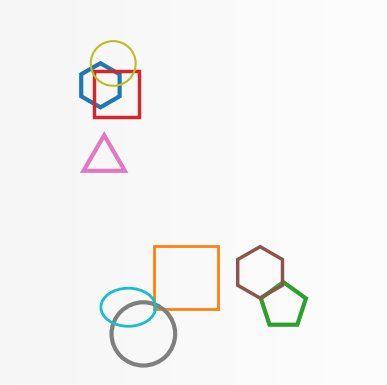[{"shape": "hexagon", "thickness": 3, "radius": 0.29, "center": [0.259, 0.778]}, {"shape": "square", "thickness": 2, "radius": 0.41, "center": [0.48, 0.278]}, {"shape": "pentagon", "thickness": 3, "radius": 0.31, "center": [0.731, 0.206]}, {"shape": "square", "thickness": 2.5, "radius": 0.3, "center": [0.301, 0.756]}, {"shape": "hexagon", "thickness": 2.5, "radius": 0.33, "center": [0.671, 0.292]}, {"shape": "triangle", "thickness": 3, "radius": 0.31, "center": [0.269, 0.587]}, {"shape": "circle", "thickness": 3, "radius": 0.41, "center": [0.37, 0.133]}, {"shape": "circle", "thickness": 1.5, "radius": 0.29, "center": [0.292, 0.835]}, {"shape": "oval", "thickness": 2, "radius": 0.35, "center": [0.331, 0.202]}]